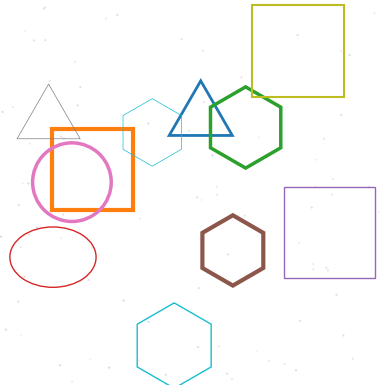[{"shape": "triangle", "thickness": 2, "radius": 0.47, "center": [0.521, 0.695]}, {"shape": "square", "thickness": 3, "radius": 0.53, "center": [0.24, 0.559]}, {"shape": "hexagon", "thickness": 2.5, "radius": 0.53, "center": [0.638, 0.669]}, {"shape": "oval", "thickness": 1, "radius": 0.56, "center": [0.138, 0.332]}, {"shape": "square", "thickness": 1, "radius": 0.59, "center": [0.855, 0.397]}, {"shape": "hexagon", "thickness": 3, "radius": 0.46, "center": [0.605, 0.35]}, {"shape": "circle", "thickness": 2.5, "radius": 0.51, "center": [0.187, 0.527]}, {"shape": "triangle", "thickness": 0.5, "radius": 0.47, "center": [0.126, 0.687]}, {"shape": "square", "thickness": 1.5, "radius": 0.6, "center": [0.774, 0.868]}, {"shape": "hexagon", "thickness": 0.5, "radius": 0.44, "center": [0.395, 0.656]}, {"shape": "hexagon", "thickness": 1, "radius": 0.55, "center": [0.452, 0.102]}]